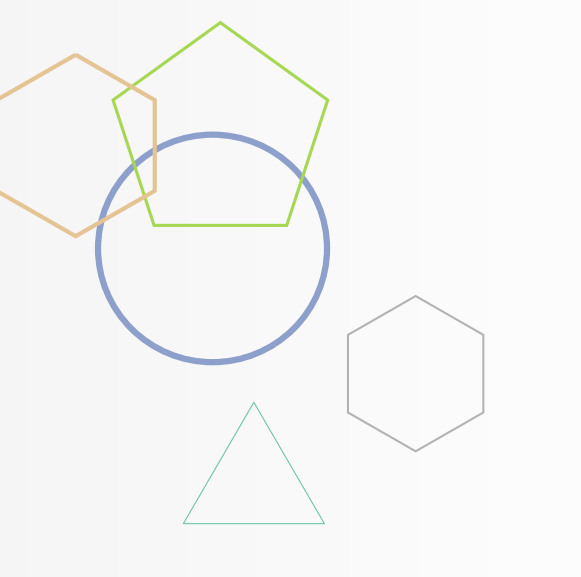[{"shape": "triangle", "thickness": 0.5, "radius": 0.7, "center": [0.437, 0.162]}, {"shape": "circle", "thickness": 3, "radius": 0.98, "center": [0.366, 0.569]}, {"shape": "pentagon", "thickness": 1.5, "radius": 0.97, "center": [0.379, 0.766]}, {"shape": "hexagon", "thickness": 2, "radius": 0.79, "center": [0.13, 0.747]}, {"shape": "hexagon", "thickness": 1, "radius": 0.67, "center": [0.715, 0.352]}]